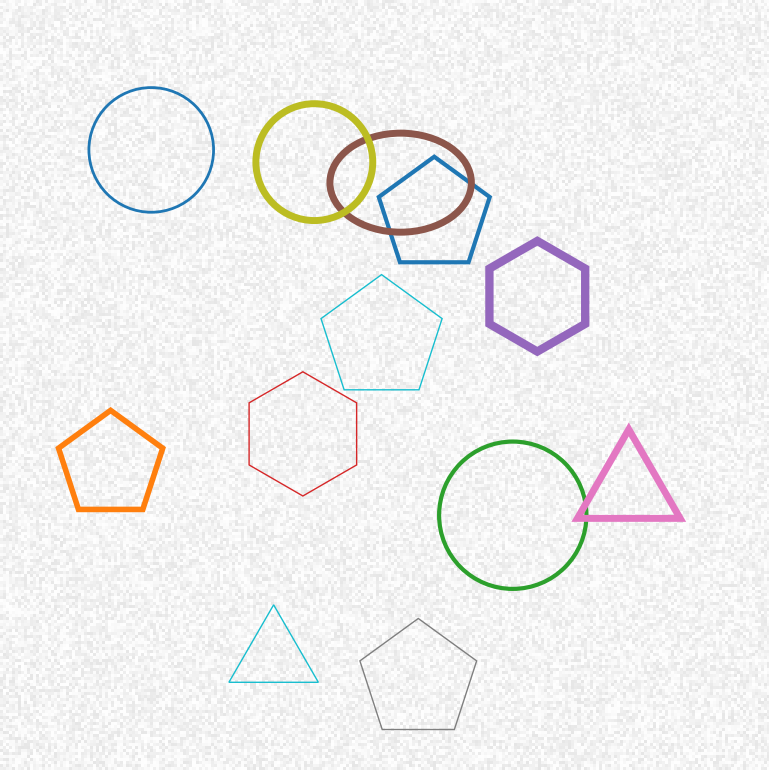[{"shape": "pentagon", "thickness": 1.5, "radius": 0.38, "center": [0.564, 0.721]}, {"shape": "circle", "thickness": 1, "radius": 0.4, "center": [0.196, 0.805]}, {"shape": "pentagon", "thickness": 2, "radius": 0.36, "center": [0.144, 0.396]}, {"shape": "circle", "thickness": 1.5, "radius": 0.48, "center": [0.666, 0.331]}, {"shape": "hexagon", "thickness": 0.5, "radius": 0.4, "center": [0.393, 0.436]}, {"shape": "hexagon", "thickness": 3, "radius": 0.36, "center": [0.698, 0.615]}, {"shape": "oval", "thickness": 2.5, "radius": 0.46, "center": [0.52, 0.763]}, {"shape": "triangle", "thickness": 2.5, "radius": 0.39, "center": [0.817, 0.365]}, {"shape": "pentagon", "thickness": 0.5, "radius": 0.4, "center": [0.543, 0.117]}, {"shape": "circle", "thickness": 2.5, "radius": 0.38, "center": [0.408, 0.789]}, {"shape": "pentagon", "thickness": 0.5, "radius": 0.41, "center": [0.496, 0.561]}, {"shape": "triangle", "thickness": 0.5, "radius": 0.34, "center": [0.355, 0.147]}]